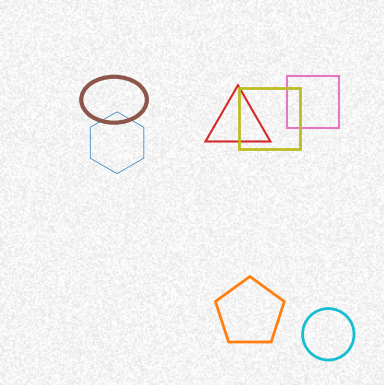[{"shape": "hexagon", "thickness": 0.5, "radius": 0.4, "center": [0.304, 0.629]}, {"shape": "pentagon", "thickness": 2, "radius": 0.47, "center": [0.649, 0.188]}, {"shape": "triangle", "thickness": 1.5, "radius": 0.49, "center": [0.618, 0.681]}, {"shape": "oval", "thickness": 3, "radius": 0.43, "center": [0.296, 0.741]}, {"shape": "square", "thickness": 1.5, "radius": 0.34, "center": [0.813, 0.735]}, {"shape": "square", "thickness": 2, "radius": 0.4, "center": [0.7, 0.692]}, {"shape": "circle", "thickness": 2, "radius": 0.33, "center": [0.853, 0.132]}]